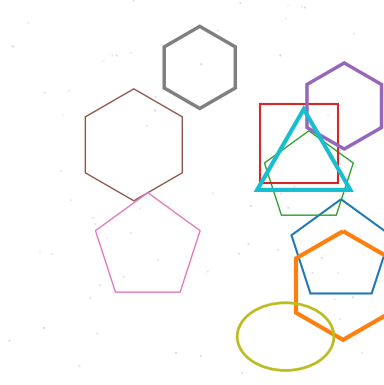[{"shape": "pentagon", "thickness": 1.5, "radius": 0.68, "center": [0.886, 0.347]}, {"shape": "hexagon", "thickness": 3, "radius": 0.71, "center": [0.891, 0.258]}, {"shape": "pentagon", "thickness": 1, "radius": 0.61, "center": [0.802, 0.539]}, {"shape": "square", "thickness": 1.5, "radius": 0.51, "center": [0.777, 0.628]}, {"shape": "hexagon", "thickness": 2.5, "radius": 0.56, "center": [0.894, 0.725]}, {"shape": "hexagon", "thickness": 1, "radius": 0.73, "center": [0.348, 0.624]}, {"shape": "pentagon", "thickness": 1, "radius": 0.71, "center": [0.384, 0.357]}, {"shape": "hexagon", "thickness": 2.5, "radius": 0.53, "center": [0.519, 0.825]}, {"shape": "oval", "thickness": 2, "radius": 0.63, "center": [0.742, 0.126]}, {"shape": "triangle", "thickness": 3, "radius": 0.7, "center": [0.789, 0.577]}]